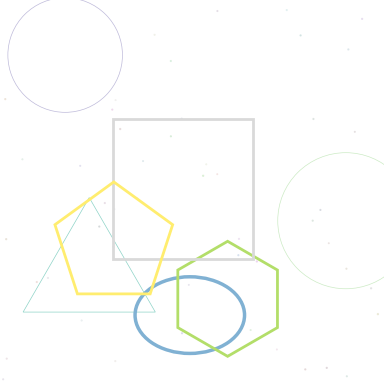[{"shape": "triangle", "thickness": 0.5, "radius": 0.99, "center": [0.232, 0.289]}, {"shape": "circle", "thickness": 0.5, "radius": 0.74, "center": [0.169, 0.857]}, {"shape": "oval", "thickness": 2.5, "radius": 0.71, "center": [0.493, 0.182]}, {"shape": "hexagon", "thickness": 2, "radius": 0.75, "center": [0.591, 0.224]}, {"shape": "square", "thickness": 2, "radius": 0.91, "center": [0.476, 0.51]}, {"shape": "circle", "thickness": 0.5, "radius": 0.88, "center": [0.898, 0.427]}, {"shape": "pentagon", "thickness": 2, "radius": 0.8, "center": [0.296, 0.367]}]